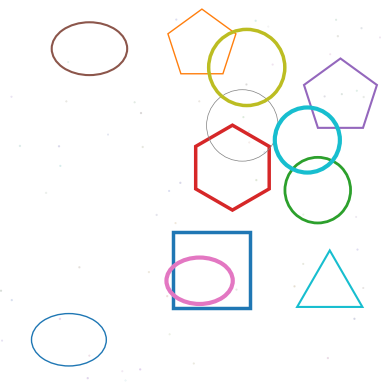[{"shape": "oval", "thickness": 1, "radius": 0.49, "center": [0.179, 0.117]}, {"shape": "square", "thickness": 2.5, "radius": 0.5, "center": [0.549, 0.298]}, {"shape": "pentagon", "thickness": 1, "radius": 0.46, "center": [0.524, 0.884]}, {"shape": "circle", "thickness": 2, "radius": 0.43, "center": [0.825, 0.506]}, {"shape": "hexagon", "thickness": 2.5, "radius": 0.55, "center": [0.604, 0.565]}, {"shape": "pentagon", "thickness": 1.5, "radius": 0.5, "center": [0.884, 0.749]}, {"shape": "oval", "thickness": 1.5, "radius": 0.49, "center": [0.232, 0.874]}, {"shape": "oval", "thickness": 3, "radius": 0.43, "center": [0.518, 0.271]}, {"shape": "circle", "thickness": 0.5, "radius": 0.46, "center": [0.629, 0.674]}, {"shape": "circle", "thickness": 2.5, "radius": 0.49, "center": [0.641, 0.825]}, {"shape": "circle", "thickness": 3, "radius": 0.42, "center": [0.798, 0.636]}, {"shape": "triangle", "thickness": 1.5, "radius": 0.49, "center": [0.857, 0.252]}]